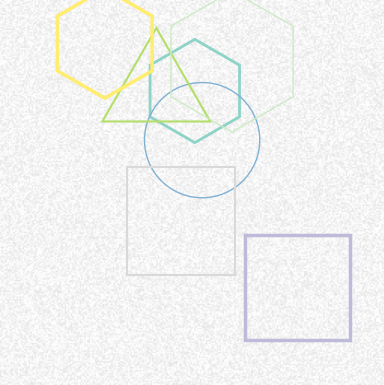[{"shape": "hexagon", "thickness": 2, "radius": 0.67, "center": [0.506, 0.764]}, {"shape": "square", "thickness": 2.5, "radius": 0.68, "center": [0.774, 0.254]}, {"shape": "circle", "thickness": 1, "radius": 0.75, "center": [0.525, 0.636]}, {"shape": "triangle", "thickness": 1.5, "radius": 0.81, "center": [0.406, 0.765]}, {"shape": "square", "thickness": 1.5, "radius": 0.7, "center": [0.47, 0.426]}, {"shape": "hexagon", "thickness": 1, "radius": 0.92, "center": [0.603, 0.84]}, {"shape": "hexagon", "thickness": 2.5, "radius": 0.71, "center": [0.272, 0.887]}]